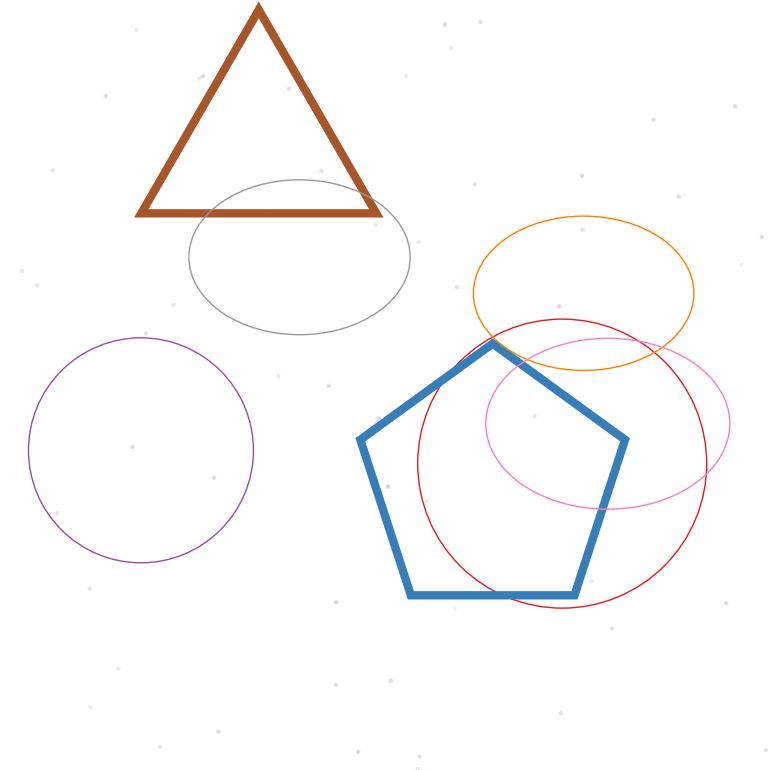[{"shape": "circle", "thickness": 0.5, "radius": 0.94, "center": [0.73, 0.398]}, {"shape": "pentagon", "thickness": 3, "radius": 0.9, "center": [0.64, 0.373]}, {"shape": "circle", "thickness": 0.5, "radius": 0.73, "center": [0.183, 0.415]}, {"shape": "oval", "thickness": 0.5, "radius": 0.72, "center": [0.758, 0.619]}, {"shape": "triangle", "thickness": 3, "radius": 0.88, "center": [0.336, 0.811]}, {"shape": "oval", "thickness": 0.5, "radius": 0.79, "center": [0.789, 0.45]}, {"shape": "oval", "thickness": 0.5, "radius": 0.72, "center": [0.389, 0.666]}]